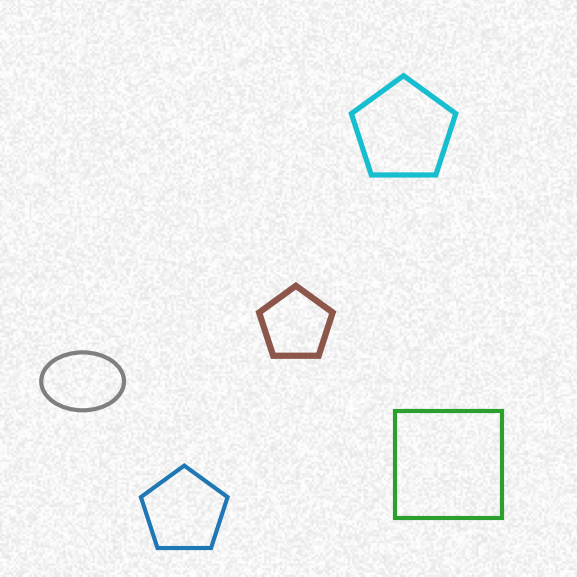[{"shape": "pentagon", "thickness": 2, "radius": 0.39, "center": [0.319, 0.114]}, {"shape": "square", "thickness": 2, "radius": 0.46, "center": [0.777, 0.195]}, {"shape": "pentagon", "thickness": 3, "radius": 0.33, "center": [0.512, 0.437]}, {"shape": "oval", "thickness": 2, "radius": 0.36, "center": [0.143, 0.339]}, {"shape": "pentagon", "thickness": 2.5, "radius": 0.48, "center": [0.699, 0.773]}]